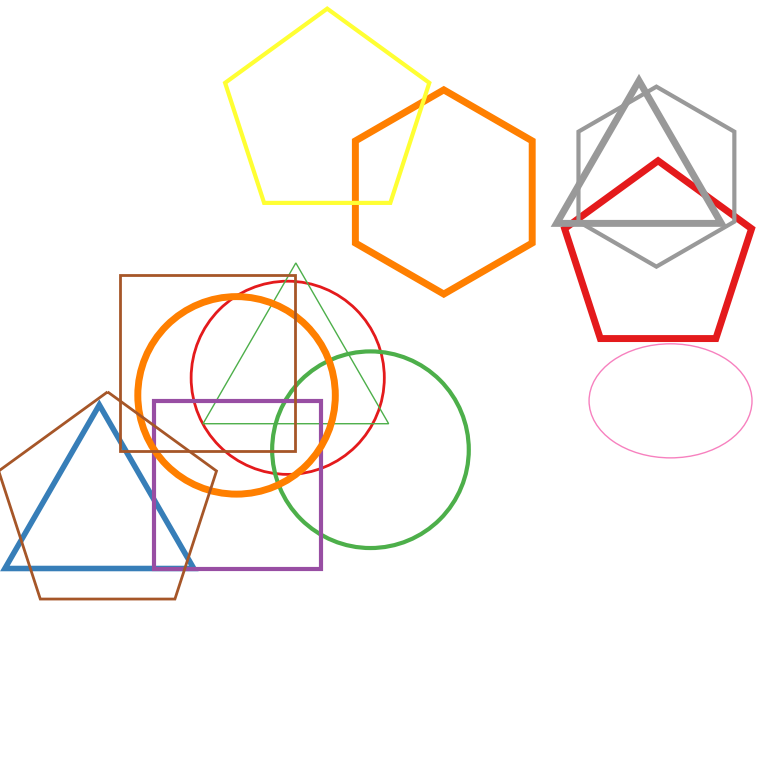[{"shape": "circle", "thickness": 1, "radius": 0.63, "center": [0.374, 0.509]}, {"shape": "pentagon", "thickness": 2.5, "radius": 0.64, "center": [0.855, 0.664]}, {"shape": "triangle", "thickness": 2, "radius": 0.71, "center": [0.129, 0.333]}, {"shape": "circle", "thickness": 1.5, "radius": 0.64, "center": [0.481, 0.416]}, {"shape": "triangle", "thickness": 0.5, "radius": 0.7, "center": [0.384, 0.519]}, {"shape": "square", "thickness": 1.5, "radius": 0.54, "center": [0.309, 0.37]}, {"shape": "circle", "thickness": 2.5, "radius": 0.64, "center": [0.307, 0.487]}, {"shape": "hexagon", "thickness": 2.5, "radius": 0.66, "center": [0.576, 0.751]}, {"shape": "pentagon", "thickness": 1.5, "radius": 0.7, "center": [0.425, 0.849]}, {"shape": "square", "thickness": 1, "radius": 0.57, "center": [0.269, 0.529]}, {"shape": "pentagon", "thickness": 1, "radius": 0.74, "center": [0.14, 0.342]}, {"shape": "oval", "thickness": 0.5, "radius": 0.53, "center": [0.871, 0.479]}, {"shape": "triangle", "thickness": 2.5, "radius": 0.62, "center": [0.83, 0.772]}, {"shape": "hexagon", "thickness": 1.5, "radius": 0.58, "center": [0.852, 0.771]}]